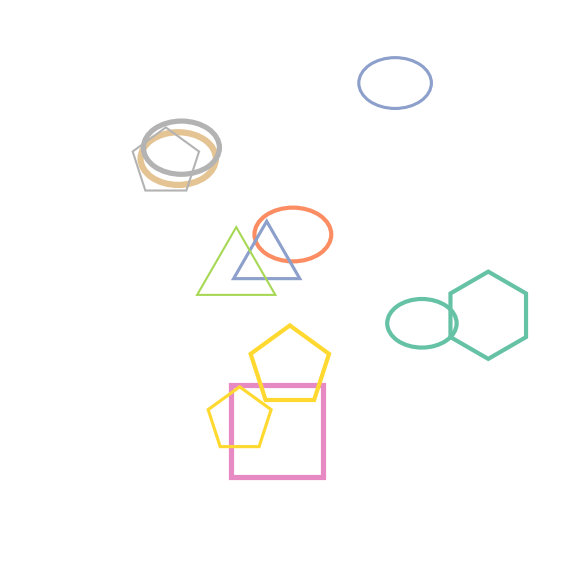[{"shape": "hexagon", "thickness": 2, "radius": 0.38, "center": [0.845, 0.453]}, {"shape": "oval", "thickness": 2, "radius": 0.3, "center": [0.731, 0.439]}, {"shape": "oval", "thickness": 2, "radius": 0.33, "center": [0.507, 0.593]}, {"shape": "oval", "thickness": 1.5, "radius": 0.31, "center": [0.684, 0.855]}, {"shape": "triangle", "thickness": 1.5, "radius": 0.33, "center": [0.462, 0.55]}, {"shape": "square", "thickness": 2.5, "radius": 0.4, "center": [0.48, 0.252]}, {"shape": "triangle", "thickness": 1, "radius": 0.39, "center": [0.409, 0.528]}, {"shape": "pentagon", "thickness": 2, "radius": 0.36, "center": [0.502, 0.364]}, {"shape": "pentagon", "thickness": 1.5, "radius": 0.29, "center": [0.415, 0.272]}, {"shape": "oval", "thickness": 3, "radius": 0.33, "center": [0.309, 0.725]}, {"shape": "oval", "thickness": 2.5, "radius": 0.33, "center": [0.314, 0.743]}, {"shape": "pentagon", "thickness": 1, "radius": 0.3, "center": [0.287, 0.718]}]